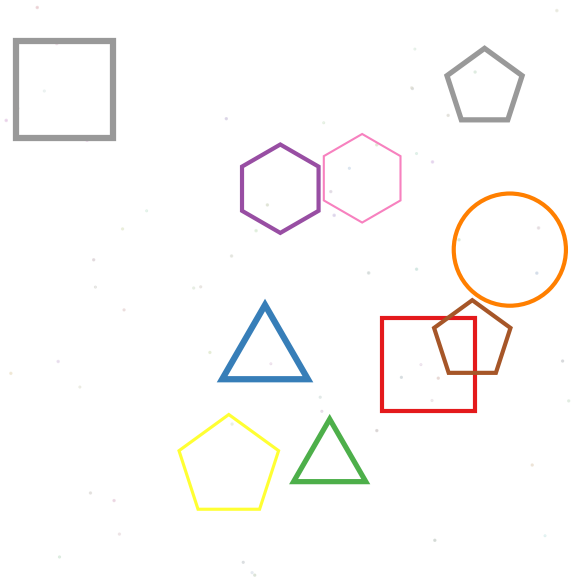[{"shape": "square", "thickness": 2, "radius": 0.4, "center": [0.743, 0.368]}, {"shape": "triangle", "thickness": 3, "radius": 0.43, "center": [0.459, 0.385]}, {"shape": "triangle", "thickness": 2.5, "radius": 0.36, "center": [0.571, 0.201]}, {"shape": "hexagon", "thickness": 2, "radius": 0.38, "center": [0.485, 0.672]}, {"shape": "circle", "thickness": 2, "radius": 0.49, "center": [0.883, 0.567]}, {"shape": "pentagon", "thickness": 1.5, "radius": 0.45, "center": [0.396, 0.191]}, {"shape": "pentagon", "thickness": 2, "radius": 0.35, "center": [0.818, 0.41]}, {"shape": "hexagon", "thickness": 1, "radius": 0.38, "center": [0.627, 0.69]}, {"shape": "pentagon", "thickness": 2.5, "radius": 0.34, "center": [0.839, 0.847]}, {"shape": "square", "thickness": 3, "radius": 0.42, "center": [0.111, 0.843]}]